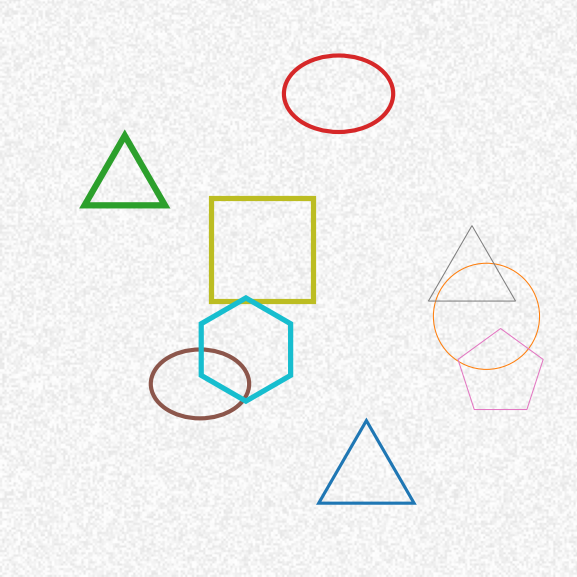[{"shape": "triangle", "thickness": 1.5, "radius": 0.48, "center": [0.634, 0.175]}, {"shape": "circle", "thickness": 0.5, "radius": 0.46, "center": [0.842, 0.451]}, {"shape": "triangle", "thickness": 3, "radius": 0.4, "center": [0.216, 0.684]}, {"shape": "oval", "thickness": 2, "radius": 0.47, "center": [0.586, 0.837]}, {"shape": "oval", "thickness": 2, "radius": 0.43, "center": [0.346, 0.334]}, {"shape": "pentagon", "thickness": 0.5, "radius": 0.39, "center": [0.867, 0.353]}, {"shape": "triangle", "thickness": 0.5, "radius": 0.44, "center": [0.817, 0.521]}, {"shape": "square", "thickness": 2.5, "radius": 0.44, "center": [0.454, 0.567]}, {"shape": "hexagon", "thickness": 2.5, "radius": 0.45, "center": [0.426, 0.394]}]